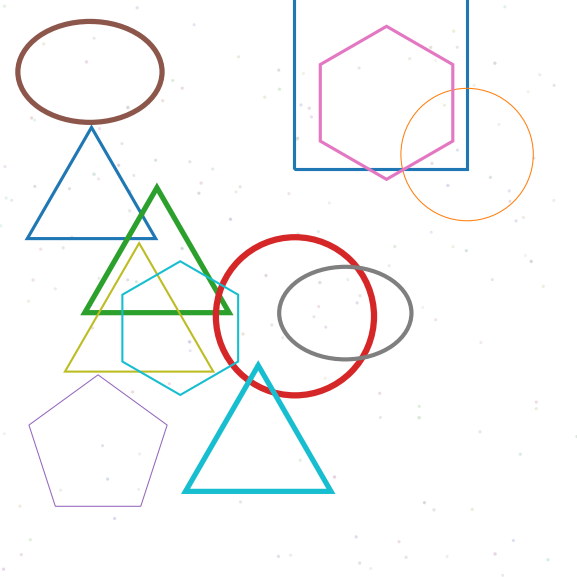[{"shape": "square", "thickness": 1.5, "radius": 0.75, "center": [0.659, 0.857]}, {"shape": "triangle", "thickness": 1.5, "radius": 0.64, "center": [0.158, 0.65]}, {"shape": "circle", "thickness": 0.5, "radius": 0.57, "center": [0.809, 0.732]}, {"shape": "triangle", "thickness": 2.5, "radius": 0.72, "center": [0.272, 0.53]}, {"shape": "circle", "thickness": 3, "radius": 0.68, "center": [0.511, 0.451]}, {"shape": "pentagon", "thickness": 0.5, "radius": 0.63, "center": [0.17, 0.224]}, {"shape": "oval", "thickness": 2.5, "radius": 0.62, "center": [0.156, 0.875]}, {"shape": "hexagon", "thickness": 1.5, "radius": 0.66, "center": [0.669, 0.821]}, {"shape": "oval", "thickness": 2, "radius": 0.57, "center": [0.598, 0.457]}, {"shape": "triangle", "thickness": 1, "radius": 0.74, "center": [0.241, 0.43]}, {"shape": "hexagon", "thickness": 1, "radius": 0.58, "center": [0.312, 0.431]}, {"shape": "triangle", "thickness": 2.5, "radius": 0.73, "center": [0.447, 0.221]}]